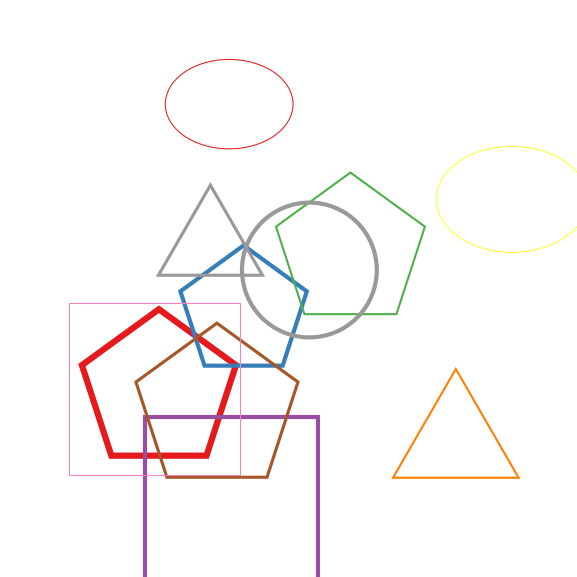[{"shape": "pentagon", "thickness": 3, "radius": 0.7, "center": [0.275, 0.324]}, {"shape": "oval", "thickness": 0.5, "radius": 0.55, "center": [0.397, 0.819]}, {"shape": "pentagon", "thickness": 2, "radius": 0.58, "center": [0.422, 0.459]}, {"shape": "pentagon", "thickness": 1, "radius": 0.68, "center": [0.607, 0.565]}, {"shape": "square", "thickness": 2, "radius": 0.75, "center": [0.401, 0.127]}, {"shape": "triangle", "thickness": 1, "radius": 0.63, "center": [0.789, 0.235]}, {"shape": "oval", "thickness": 0.5, "radius": 0.66, "center": [0.887, 0.654]}, {"shape": "pentagon", "thickness": 1.5, "radius": 0.74, "center": [0.376, 0.292]}, {"shape": "square", "thickness": 0.5, "radius": 0.74, "center": [0.268, 0.326]}, {"shape": "circle", "thickness": 2, "radius": 0.58, "center": [0.536, 0.532]}, {"shape": "triangle", "thickness": 1.5, "radius": 0.52, "center": [0.364, 0.575]}]